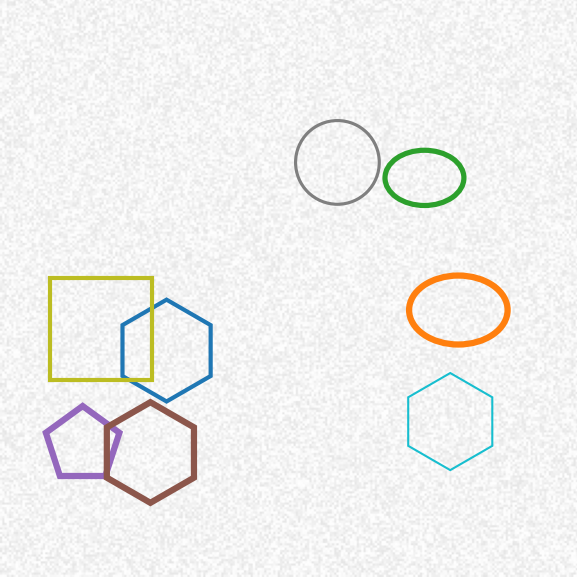[{"shape": "hexagon", "thickness": 2, "radius": 0.44, "center": [0.288, 0.392]}, {"shape": "oval", "thickness": 3, "radius": 0.43, "center": [0.794, 0.462]}, {"shape": "oval", "thickness": 2.5, "radius": 0.34, "center": [0.735, 0.691]}, {"shape": "pentagon", "thickness": 3, "radius": 0.33, "center": [0.143, 0.229]}, {"shape": "hexagon", "thickness": 3, "radius": 0.44, "center": [0.26, 0.216]}, {"shape": "circle", "thickness": 1.5, "radius": 0.36, "center": [0.584, 0.718]}, {"shape": "square", "thickness": 2, "radius": 0.44, "center": [0.175, 0.43]}, {"shape": "hexagon", "thickness": 1, "radius": 0.42, "center": [0.78, 0.269]}]